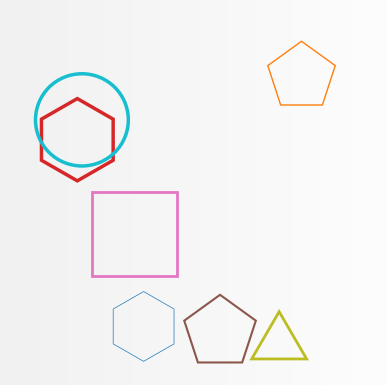[{"shape": "hexagon", "thickness": 0.5, "radius": 0.45, "center": [0.371, 0.152]}, {"shape": "pentagon", "thickness": 1, "radius": 0.46, "center": [0.778, 0.801]}, {"shape": "hexagon", "thickness": 2.5, "radius": 0.53, "center": [0.2, 0.637]}, {"shape": "pentagon", "thickness": 1.5, "radius": 0.49, "center": [0.568, 0.137]}, {"shape": "square", "thickness": 2, "radius": 0.55, "center": [0.348, 0.391]}, {"shape": "triangle", "thickness": 2, "radius": 0.41, "center": [0.72, 0.109]}, {"shape": "circle", "thickness": 2.5, "radius": 0.6, "center": [0.211, 0.689]}]